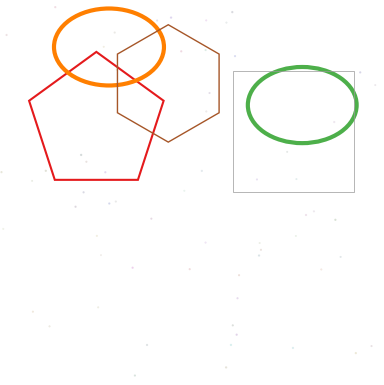[{"shape": "pentagon", "thickness": 1.5, "radius": 0.92, "center": [0.25, 0.682]}, {"shape": "oval", "thickness": 3, "radius": 0.71, "center": [0.785, 0.727]}, {"shape": "oval", "thickness": 3, "radius": 0.71, "center": [0.283, 0.878]}, {"shape": "hexagon", "thickness": 1, "radius": 0.76, "center": [0.437, 0.783]}, {"shape": "square", "thickness": 0.5, "radius": 0.79, "center": [0.763, 0.658]}]